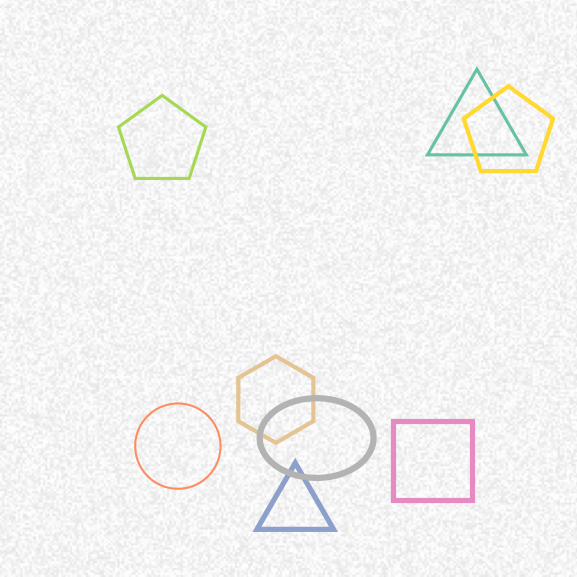[{"shape": "triangle", "thickness": 1.5, "radius": 0.49, "center": [0.826, 0.78]}, {"shape": "circle", "thickness": 1, "radius": 0.37, "center": [0.308, 0.227]}, {"shape": "triangle", "thickness": 2.5, "radius": 0.38, "center": [0.511, 0.121]}, {"shape": "square", "thickness": 2.5, "radius": 0.34, "center": [0.749, 0.202]}, {"shape": "pentagon", "thickness": 1.5, "radius": 0.4, "center": [0.281, 0.754]}, {"shape": "pentagon", "thickness": 2, "radius": 0.41, "center": [0.88, 0.769]}, {"shape": "hexagon", "thickness": 2, "radius": 0.38, "center": [0.478, 0.307]}, {"shape": "oval", "thickness": 3, "radius": 0.49, "center": [0.548, 0.241]}]